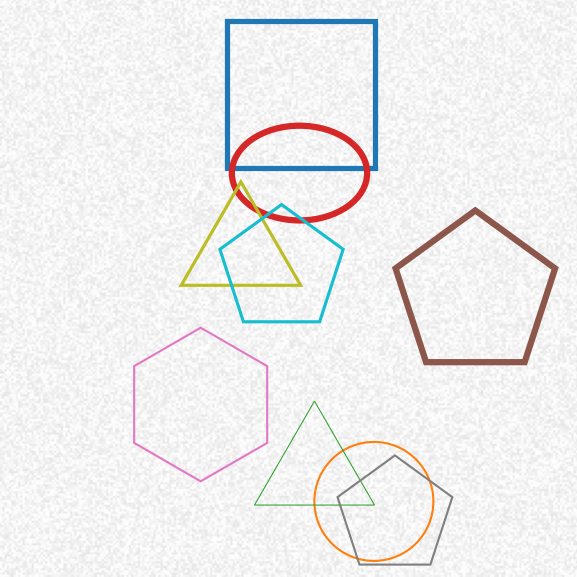[{"shape": "square", "thickness": 2.5, "radius": 0.64, "center": [0.521, 0.835]}, {"shape": "circle", "thickness": 1, "radius": 0.52, "center": [0.647, 0.131]}, {"shape": "triangle", "thickness": 0.5, "radius": 0.6, "center": [0.545, 0.185]}, {"shape": "oval", "thickness": 3, "radius": 0.59, "center": [0.519, 0.699]}, {"shape": "pentagon", "thickness": 3, "radius": 0.73, "center": [0.823, 0.489]}, {"shape": "hexagon", "thickness": 1, "radius": 0.66, "center": [0.347, 0.299]}, {"shape": "pentagon", "thickness": 1, "radius": 0.52, "center": [0.684, 0.106]}, {"shape": "triangle", "thickness": 1.5, "radius": 0.6, "center": [0.417, 0.565]}, {"shape": "pentagon", "thickness": 1.5, "radius": 0.56, "center": [0.488, 0.533]}]